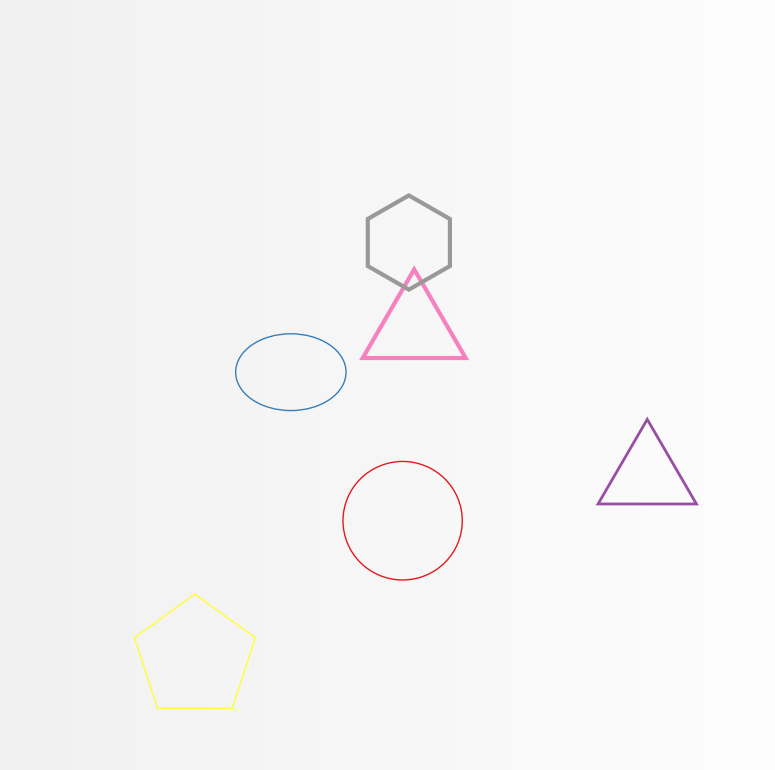[{"shape": "circle", "thickness": 0.5, "radius": 0.38, "center": [0.52, 0.324]}, {"shape": "oval", "thickness": 0.5, "radius": 0.36, "center": [0.375, 0.517]}, {"shape": "triangle", "thickness": 1, "radius": 0.37, "center": [0.835, 0.382]}, {"shape": "pentagon", "thickness": 0.5, "radius": 0.41, "center": [0.252, 0.146]}, {"shape": "triangle", "thickness": 1.5, "radius": 0.38, "center": [0.534, 0.573]}, {"shape": "hexagon", "thickness": 1.5, "radius": 0.31, "center": [0.528, 0.685]}]